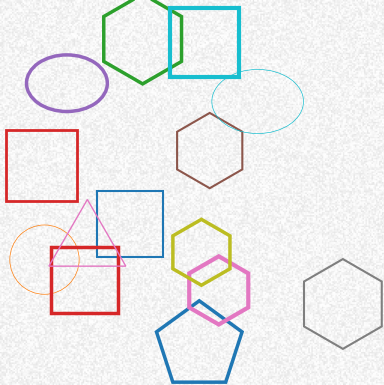[{"shape": "square", "thickness": 1.5, "radius": 0.43, "center": [0.337, 0.419]}, {"shape": "pentagon", "thickness": 2.5, "radius": 0.58, "center": [0.518, 0.102]}, {"shape": "circle", "thickness": 0.5, "radius": 0.45, "center": [0.116, 0.326]}, {"shape": "hexagon", "thickness": 2.5, "radius": 0.58, "center": [0.371, 0.899]}, {"shape": "square", "thickness": 2, "radius": 0.46, "center": [0.108, 0.571]}, {"shape": "square", "thickness": 2.5, "radius": 0.43, "center": [0.22, 0.273]}, {"shape": "oval", "thickness": 2.5, "radius": 0.53, "center": [0.174, 0.784]}, {"shape": "hexagon", "thickness": 1.5, "radius": 0.49, "center": [0.545, 0.609]}, {"shape": "hexagon", "thickness": 3, "radius": 0.44, "center": [0.568, 0.246]}, {"shape": "triangle", "thickness": 1, "radius": 0.58, "center": [0.227, 0.366]}, {"shape": "hexagon", "thickness": 1.5, "radius": 0.58, "center": [0.891, 0.21]}, {"shape": "hexagon", "thickness": 2.5, "radius": 0.43, "center": [0.523, 0.345]}, {"shape": "square", "thickness": 3, "radius": 0.44, "center": [0.531, 0.89]}, {"shape": "oval", "thickness": 0.5, "radius": 0.6, "center": [0.669, 0.736]}]